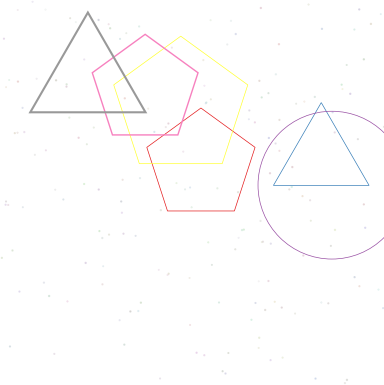[{"shape": "pentagon", "thickness": 0.5, "radius": 0.74, "center": [0.522, 0.572]}, {"shape": "triangle", "thickness": 0.5, "radius": 0.72, "center": [0.834, 0.59]}, {"shape": "circle", "thickness": 0.5, "radius": 0.96, "center": [0.862, 0.519]}, {"shape": "pentagon", "thickness": 0.5, "radius": 0.92, "center": [0.469, 0.723]}, {"shape": "pentagon", "thickness": 1, "radius": 0.72, "center": [0.377, 0.766]}, {"shape": "triangle", "thickness": 1.5, "radius": 0.86, "center": [0.228, 0.795]}]